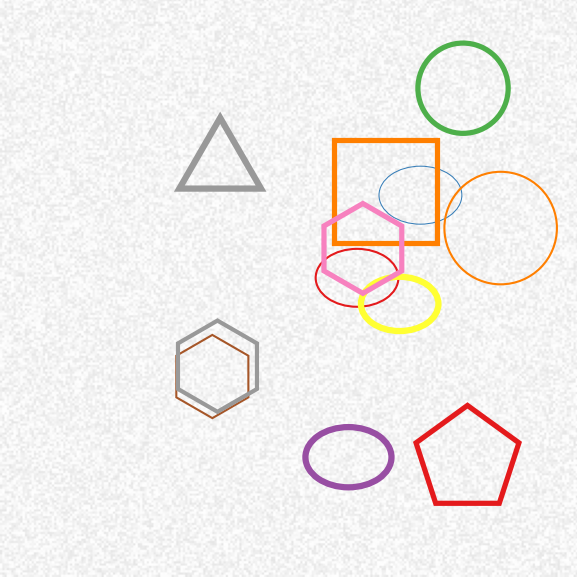[{"shape": "pentagon", "thickness": 2.5, "radius": 0.47, "center": [0.809, 0.203]}, {"shape": "oval", "thickness": 1, "radius": 0.36, "center": [0.618, 0.518]}, {"shape": "oval", "thickness": 0.5, "radius": 0.36, "center": [0.728, 0.661]}, {"shape": "circle", "thickness": 2.5, "radius": 0.39, "center": [0.802, 0.846]}, {"shape": "oval", "thickness": 3, "radius": 0.37, "center": [0.603, 0.207]}, {"shape": "square", "thickness": 2.5, "radius": 0.44, "center": [0.668, 0.668]}, {"shape": "circle", "thickness": 1, "radius": 0.49, "center": [0.867, 0.604]}, {"shape": "oval", "thickness": 3, "radius": 0.34, "center": [0.692, 0.473]}, {"shape": "hexagon", "thickness": 1, "radius": 0.36, "center": [0.368, 0.347]}, {"shape": "hexagon", "thickness": 2.5, "radius": 0.39, "center": [0.628, 0.569]}, {"shape": "hexagon", "thickness": 2, "radius": 0.39, "center": [0.377, 0.365]}, {"shape": "triangle", "thickness": 3, "radius": 0.41, "center": [0.381, 0.713]}]